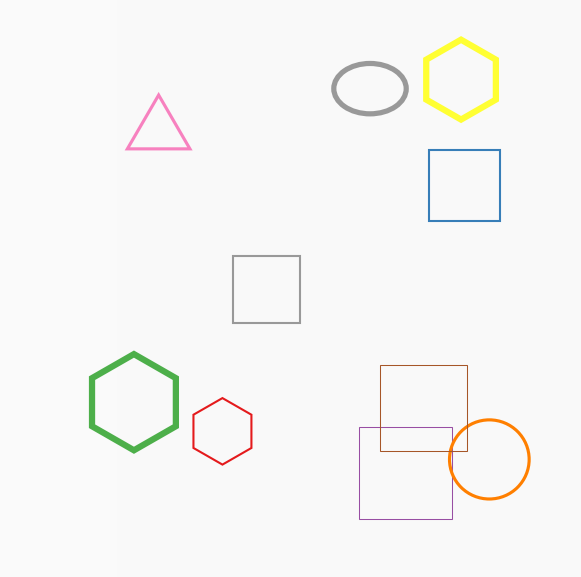[{"shape": "hexagon", "thickness": 1, "radius": 0.29, "center": [0.383, 0.252]}, {"shape": "square", "thickness": 1, "radius": 0.31, "center": [0.799, 0.677]}, {"shape": "hexagon", "thickness": 3, "radius": 0.42, "center": [0.23, 0.303]}, {"shape": "square", "thickness": 0.5, "radius": 0.4, "center": [0.698, 0.18]}, {"shape": "circle", "thickness": 1.5, "radius": 0.34, "center": [0.842, 0.204]}, {"shape": "hexagon", "thickness": 3, "radius": 0.35, "center": [0.793, 0.861]}, {"shape": "square", "thickness": 0.5, "radius": 0.37, "center": [0.729, 0.293]}, {"shape": "triangle", "thickness": 1.5, "radius": 0.31, "center": [0.273, 0.772]}, {"shape": "square", "thickness": 1, "radius": 0.29, "center": [0.459, 0.498]}, {"shape": "oval", "thickness": 2.5, "radius": 0.31, "center": [0.637, 0.846]}]